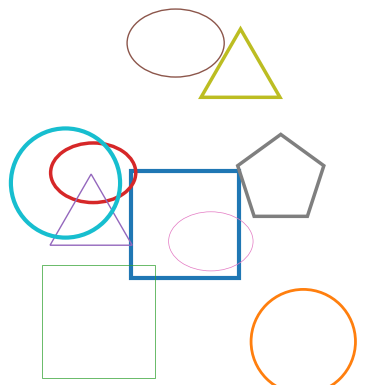[{"shape": "square", "thickness": 3, "radius": 0.7, "center": [0.481, 0.417]}, {"shape": "circle", "thickness": 2, "radius": 0.68, "center": [0.788, 0.113]}, {"shape": "square", "thickness": 0.5, "radius": 0.73, "center": [0.256, 0.165]}, {"shape": "oval", "thickness": 2.5, "radius": 0.55, "center": [0.242, 0.551]}, {"shape": "triangle", "thickness": 1, "radius": 0.62, "center": [0.237, 0.425]}, {"shape": "oval", "thickness": 1, "radius": 0.63, "center": [0.456, 0.888]}, {"shape": "oval", "thickness": 0.5, "radius": 0.55, "center": [0.548, 0.373]}, {"shape": "pentagon", "thickness": 2.5, "radius": 0.59, "center": [0.729, 0.533]}, {"shape": "triangle", "thickness": 2.5, "radius": 0.59, "center": [0.625, 0.806]}, {"shape": "circle", "thickness": 3, "radius": 0.71, "center": [0.17, 0.525]}]